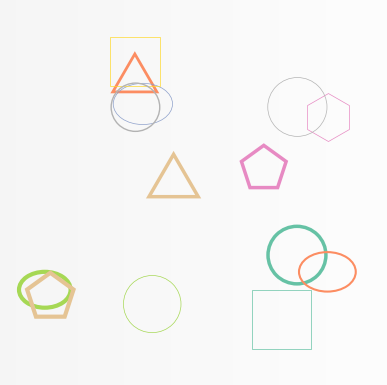[{"shape": "square", "thickness": 0.5, "radius": 0.38, "center": [0.726, 0.171]}, {"shape": "circle", "thickness": 2.5, "radius": 0.37, "center": [0.766, 0.337]}, {"shape": "oval", "thickness": 1.5, "radius": 0.37, "center": [0.845, 0.294]}, {"shape": "triangle", "thickness": 2, "radius": 0.33, "center": [0.348, 0.794]}, {"shape": "oval", "thickness": 0.5, "radius": 0.38, "center": [0.369, 0.73]}, {"shape": "pentagon", "thickness": 2.5, "radius": 0.3, "center": [0.681, 0.562]}, {"shape": "hexagon", "thickness": 0.5, "radius": 0.31, "center": [0.848, 0.695]}, {"shape": "circle", "thickness": 0.5, "radius": 0.37, "center": [0.393, 0.21]}, {"shape": "oval", "thickness": 3, "radius": 0.33, "center": [0.116, 0.247]}, {"shape": "square", "thickness": 0.5, "radius": 0.32, "center": [0.348, 0.841]}, {"shape": "triangle", "thickness": 2.5, "radius": 0.37, "center": [0.448, 0.526]}, {"shape": "pentagon", "thickness": 3, "radius": 0.32, "center": [0.13, 0.228]}, {"shape": "circle", "thickness": 1, "radius": 0.31, "center": [0.35, 0.721]}, {"shape": "circle", "thickness": 0.5, "radius": 0.38, "center": [0.767, 0.722]}]